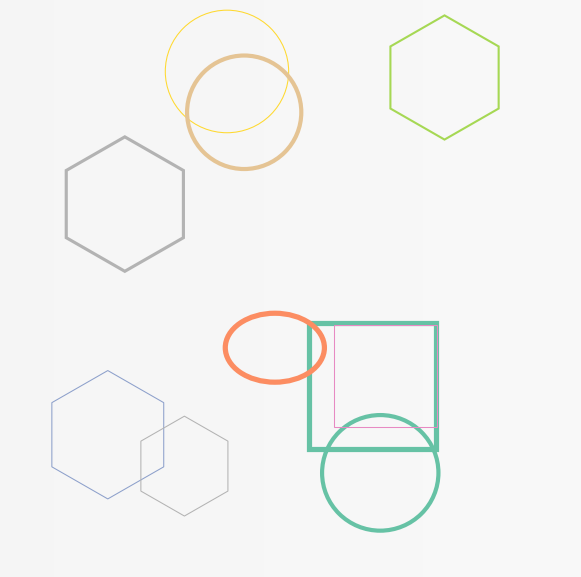[{"shape": "circle", "thickness": 2, "radius": 0.5, "center": [0.654, 0.18]}, {"shape": "square", "thickness": 2.5, "radius": 0.55, "center": [0.641, 0.331]}, {"shape": "oval", "thickness": 2.5, "radius": 0.43, "center": [0.473, 0.397]}, {"shape": "hexagon", "thickness": 0.5, "radius": 0.56, "center": [0.185, 0.246]}, {"shape": "square", "thickness": 0.5, "radius": 0.44, "center": [0.663, 0.348]}, {"shape": "hexagon", "thickness": 1, "radius": 0.54, "center": [0.765, 0.865]}, {"shape": "circle", "thickness": 0.5, "radius": 0.53, "center": [0.39, 0.875]}, {"shape": "circle", "thickness": 2, "radius": 0.49, "center": [0.42, 0.805]}, {"shape": "hexagon", "thickness": 0.5, "radius": 0.43, "center": [0.317, 0.192]}, {"shape": "hexagon", "thickness": 1.5, "radius": 0.58, "center": [0.215, 0.646]}]